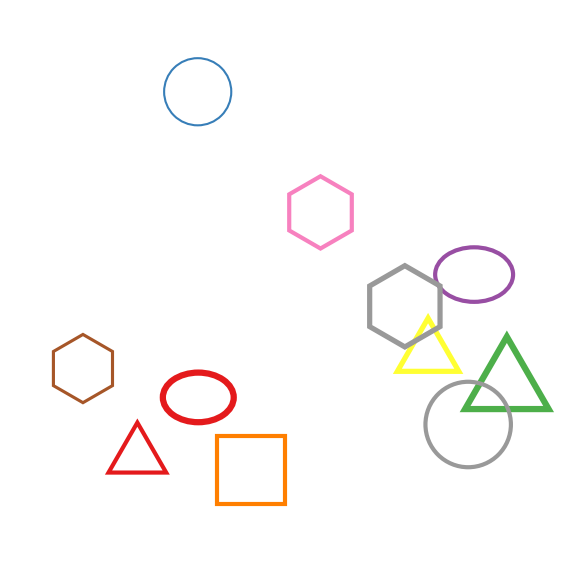[{"shape": "triangle", "thickness": 2, "radius": 0.29, "center": [0.238, 0.21]}, {"shape": "oval", "thickness": 3, "radius": 0.31, "center": [0.343, 0.311]}, {"shape": "circle", "thickness": 1, "radius": 0.29, "center": [0.342, 0.84]}, {"shape": "triangle", "thickness": 3, "radius": 0.42, "center": [0.878, 0.333]}, {"shape": "oval", "thickness": 2, "radius": 0.34, "center": [0.821, 0.524]}, {"shape": "square", "thickness": 2, "radius": 0.3, "center": [0.435, 0.185]}, {"shape": "triangle", "thickness": 2.5, "radius": 0.31, "center": [0.741, 0.387]}, {"shape": "hexagon", "thickness": 1.5, "radius": 0.3, "center": [0.144, 0.361]}, {"shape": "hexagon", "thickness": 2, "radius": 0.31, "center": [0.555, 0.631]}, {"shape": "circle", "thickness": 2, "radius": 0.37, "center": [0.811, 0.264]}, {"shape": "hexagon", "thickness": 2.5, "radius": 0.35, "center": [0.701, 0.469]}]